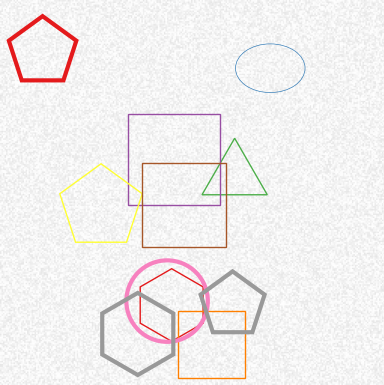[{"shape": "hexagon", "thickness": 1, "radius": 0.47, "center": [0.446, 0.208]}, {"shape": "pentagon", "thickness": 3, "radius": 0.46, "center": [0.111, 0.866]}, {"shape": "oval", "thickness": 0.5, "radius": 0.45, "center": [0.702, 0.823]}, {"shape": "triangle", "thickness": 1, "radius": 0.49, "center": [0.609, 0.543]}, {"shape": "square", "thickness": 1, "radius": 0.6, "center": [0.452, 0.586]}, {"shape": "square", "thickness": 1, "radius": 0.43, "center": [0.55, 0.106]}, {"shape": "pentagon", "thickness": 1, "radius": 0.56, "center": [0.262, 0.462]}, {"shape": "square", "thickness": 1, "radius": 0.55, "center": [0.477, 0.467]}, {"shape": "circle", "thickness": 3, "radius": 0.53, "center": [0.434, 0.218]}, {"shape": "hexagon", "thickness": 3, "radius": 0.53, "center": [0.358, 0.133]}, {"shape": "pentagon", "thickness": 3, "radius": 0.44, "center": [0.604, 0.208]}]